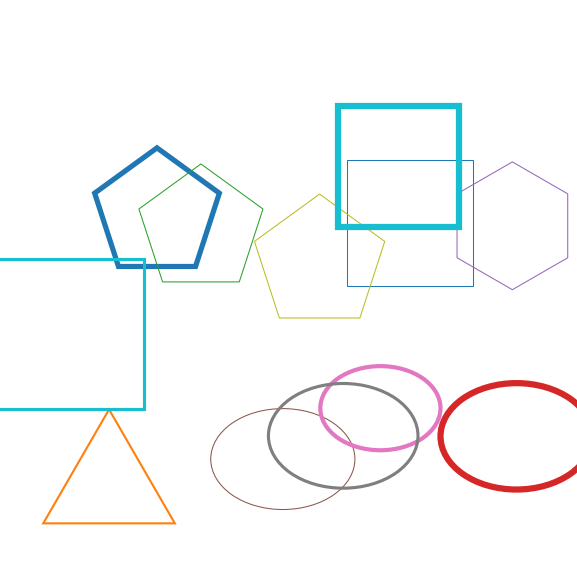[{"shape": "pentagon", "thickness": 2.5, "radius": 0.57, "center": [0.272, 0.63]}, {"shape": "square", "thickness": 0.5, "radius": 0.54, "center": [0.71, 0.613]}, {"shape": "triangle", "thickness": 1, "radius": 0.66, "center": [0.189, 0.159]}, {"shape": "pentagon", "thickness": 0.5, "radius": 0.56, "center": [0.348, 0.602]}, {"shape": "oval", "thickness": 3, "radius": 0.66, "center": [0.894, 0.244]}, {"shape": "hexagon", "thickness": 0.5, "radius": 0.55, "center": [0.887, 0.608]}, {"shape": "oval", "thickness": 0.5, "radius": 0.62, "center": [0.49, 0.204]}, {"shape": "oval", "thickness": 2, "radius": 0.52, "center": [0.659, 0.292]}, {"shape": "oval", "thickness": 1.5, "radius": 0.65, "center": [0.594, 0.244]}, {"shape": "pentagon", "thickness": 0.5, "radius": 0.59, "center": [0.553, 0.544]}, {"shape": "square", "thickness": 3, "radius": 0.52, "center": [0.69, 0.711]}, {"shape": "square", "thickness": 1.5, "radius": 0.65, "center": [0.12, 0.42]}]